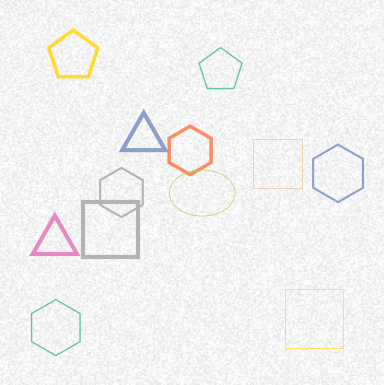[{"shape": "hexagon", "thickness": 1, "radius": 0.36, "center": [0.145, 0.149]}, {"shape": "pentagon", "thickness": 1, "radius": 0.29, "center": [0.573, 0.818]}, {"shape": "hexagon", "thickness": 2.5, "radius": 0.31, "center": [0.494, 0.609]}, {"shape": "hexagon", "thickness": 1.5, "radius": 0.37, "center": [0.878, 0.55]}, {"shape": "triangle", "thickness": 3, "radius": 0.32, "center": [0.373, 0.642]}, {"shape": "triangle", "thickness": 3, "radius": 0.33, "center": [0.142, 0.374]}, {"shape": "oval", "thickness": 0.5, "radius": 0.43, "center": [0.525, 0.499]}, {"shape": "square", "thickness": 0.5, "radius": 0.38, "center": [0.815, 0.173]}, {"shape": "pentagon", "thickness": 2.5, "radius": 0.33, "center": [0.19, 0.855]}, {"shape": "square", "thickness": 0.5, "radius": 0.32, "center": [0.72, 0.576]}, {"shape": "hexagon", "thickness": 1.5, "radius": 0.32, "center": [0.315, 0.5]}, {"shape": "square", "thickness": 3, "radius": 0.36, "center": [0.288, 0.403]}]